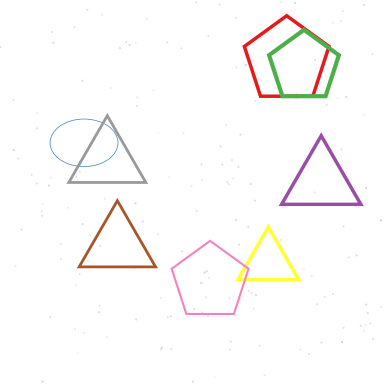[{"shape": "pentagon", "thickness": 2.5, "radius": 0.58, "center": [0.745, 0.844]}, {"shape": "oval", "thickness": 0.5, "radius": 0.44, "center": [0.218, 0.629]}, {"shape": "pentagon", "thickness": 3, "radius": 0.48, "center": [0.79, 0.827]}, {"shape": "triangle", "thickness": 2.5, "radius": 0.59, "center": [0.834, 0.529]}, {"shape": "triangle", "thickness": 2.5, "radius": 0.46, "center": [0.697, 0.319]}, {"shape": "triangle", "thickness": 2, "radius": 0.57, "center": [0.305, 0.364]}, {"shape": "pentagon", "thickness": 1.5, "radius": 0.53, "center": [0.546, 0.269]}, {"shape": "triangle", "thickness": 2, "radius": 0.58, "center": [0.279, 0.584]}]